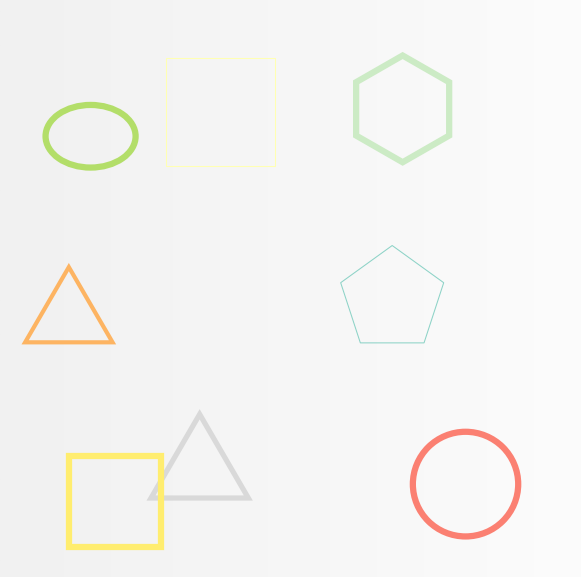[{"shape": "pentagon", "thickness": 0.5, "radius": 0.47, "center": [0.675, 0.481]}, {"shape": "square", "thickness": 0.5, "radius": 0.47, "center": [0.379, 0.805]}, {"shape": "circle", "thickness": 3, "radius": 0.45, "center": [0.801, 0.161]}, {"shape": "triangle", "thickness": 2, "radius": 0.43, "center": [0.118, 0.45]}, {"shape": "oval", "thickness": 3, "radius": 0.39, "center": [0.156, 0.763]}, {"shape": "triangle", "thickness": 2.5, "radius": 0.48, "center": [0.344, 0.185]}, {"shape": "hexagon", "thickness": 3, "radius": 0.46, "center": [0.693, 0.811]}, {"shape": "square", "thickness": 3, "radius": 0.4, "center": [0.198, 0.131]}]